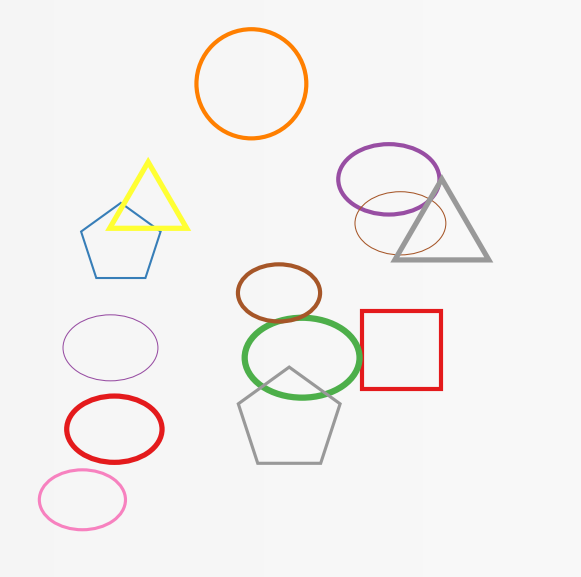[{"shape": "square", "thickness": 2, "radius": 0.34, "center": [0.691, 0.392]}, {"shape": "oval", "thickness": 2.5, "radius": 0.41, "center": [0.197, 0.256]}, {"shape": "pentagon", "thickness": 1, "radius": 0.36, "center": [0.208, 0.576]}, {"shape": "oval", "thickness": 3, "radius": 0.49, "center": [0.52, 0.38]}, {"shape": "oval", "thickness": 2, "radius": 0.44, "center": [0.669, 0.689]}, {"shape": "oval", "thickness": 0.5, "radius": 0.41, "center": [0.19, 0.397]}, {"shape": "circle", "thickness": 2, "radius": 0.47, "center": [0.432, 0.854]}, {"shape": "triangle", "thickness": 2.5, "radius": 0.38, "center": [0.255, 0.642]}, {"shape": "oval", "thickness": 0.5, "radius": 0.39, "center": [0.689, 0.612]}, {"shape": "oval", "thickness": 2, "radius": 0.35, "center": [0.48, 0.492]}, {"shape": "oval", "thickness": 1.5, "radius": 0.37, "center": [0.142, 0.134]}, {"shape": "triangle", "thickness": 2.5, "radius": 0.47, "center": [0.76, 0.596]}, {"shape": "pentagon", "thickness": 1.5, "radius": 0.46, "center": [0.498, 0.271]}]